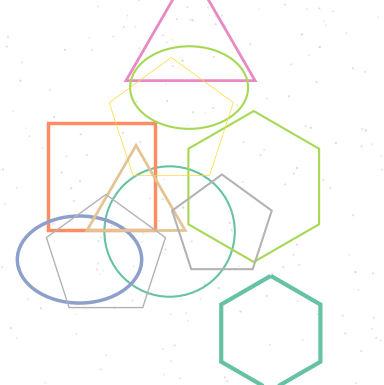[{"shape": "hexagon", "thickness": 3, "radius": 0.74, "center": [0.703, 0.135]}, {"shape": "circle", "thickness": 1.5, "radius": 0.85, "center": [0.44, 0.399]}, {"shape": "square", "thickness": 2.5, "radius": 0.7, "center": [0.265, 0.543]}, {"shape": "oval", "thickness": 2.5, "radius": 0.81, "center": [0.206, 0.326]}, {"shape": "triangle", "thickness": 2, "radius": 0.97, "center": [0.495, 0.887]}, {"shape": "oval", "thickness": 1.5, "radius": 0.77, "center": [0.491, 0.773]}, {"shape": "hexagon", "thickness": 1.5, "radius": 0.98, "center": [0.659, 0.516]}, {"shape": "pentagon", "thickness": 0.5, "radius": 0.85, "center": [0.445, 0.681]}, {"shape": "triangle", "thickness": 2, "radius": 0.74, "center": [0.353, 0.475]}, {"shape": "pentagon", "thickness": 1.5, "radius": 0.68, "center": [0.577, 0.411]}, {"shape": "pentagon", "thickness": 1, "radius": 0.81, "center": [0.275, 0.333]}]